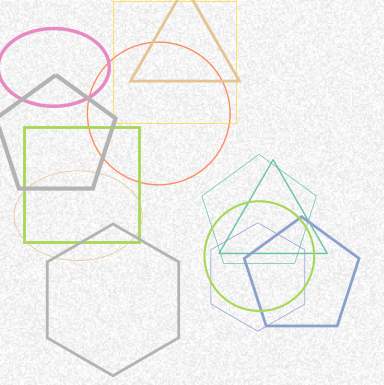[{"shape": "triangle", "thickness": 1, "radius": 0.81, "center": [0.709, 0.423]}, {"shape": "pentagon", "thickness": 0.5, "radius": 0.78, "center": [0.673, 0.442]}, {"shape": "circle", "thickness": 1, "radius": 0.93, "center": [0.412, 0.705]}, {"shape": "pentagon", "thickness": 2, "radius": 0.78, "center": [0.784, 0.28]}, {"shape": "hexagon", "thickness": 0.5, "radius": 0.7, "center": [0.67, 0.281]}, {"shape": "oval", "thickness": 2.5, "radius": 0.72, "center": [0.14, 0.825]}, {"shape": "square", "thickness": 2, "radius": 0.75, "center": [0.211, 0.521]}, {"shape": "circle", "thickness": 1.5, "radius": 0.71, "center": [0.674, 0.335]}, {"shape": "square", "thickness": 0.5, "radius": 0.8, "center": [0.453, 0.839]}, {"shape": "triangle", "thickness": 2, "radius": 0.82, "center": [0.48, 0.871]}, {"shape": "oval", "thickness": 0.5, "radius": 0.83, "center": [0.203, 0.44]}, {"shape": "hexagon", "thickness": 2, "radius": 0.99, "center": [0.293, 0.221]}, {"shape": "pentagon", "thickness": 3, "radius": 0.82, "center": [0.145, 0.642]}]